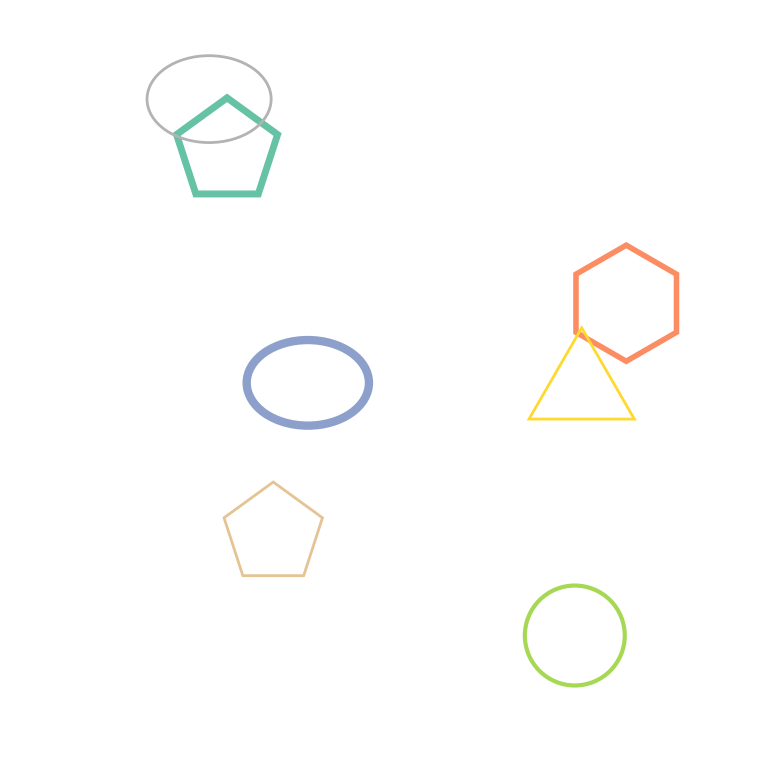[{"shape": "pentagon", "thickness": 2.5, "radius": 0.34, "center": [0.295, 0.804]}, {"shape": "hexagon", "thickness": 2, "radius": 0.38, "center": [0.813, 0.606]}, {"shape": "oval", "thickness": 3, "radius": 0.4, "center": [0.4, 0.503]}, {"shape": "circle", "thickness": 1.5, "radius": 0.32, "center": [0.746, 0.175]}, {"shape": "triangle", "thickness": 1, "radius": 0.39, "center": [0.755, 0.495]}, {"shape": "pentagon", "thickness": 1, "radius": 0.34, "center": [0.355, 0.307]}, {"shape": "oval", "thickness": 1, "radius": 0.4, "center": [0.272, 0.871]}]